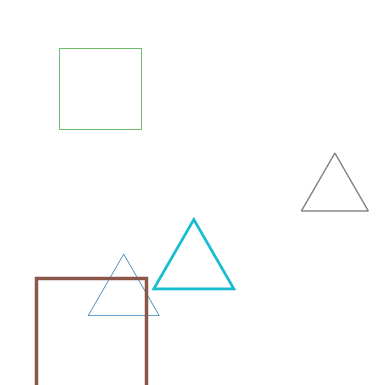[{"shape": "triangle", "thickness": 0.5, "radius": 0.53, "center": [0.321, 0.233]}, {"shape": "square", "thickness": 0.5, "radius": 0.53, "center": [0.26, 0.77]}, {"shape": "square", "thickness": 2.5, "radius": 0.71, "center": [0.236, 0.134]}, {"shape": "triangle", "thickness": 1, "radius": 0.5, "center": [0.87, 0.502]}, {"shape": "triangle", "thickness": 2, "radius": 0.6, "center": [0.503, 0.31]}]